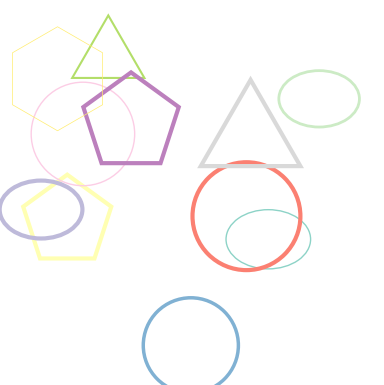[{"shape": "oval", "thickness": 1, "radius": 0.55, "center": [0.697, 0.378]}, {"shape": "pentagon", "thickness": 3, "radius": 0.6, "center": [0.175, 0.426]}, {"shape": "oval", "thickness": 3, "radius": 0.54, "center": [0.107, 0.456]}, {"shape": "circle", "thickness": 3, "radius": 0.7, "center": [0.64, 0.438]}, {"shape": "circle", "thickness": 2.5, "radius": 0.62, "center": [0.496, 0.103]}, {"shape": "triangle", "thickness": 1.5, "radius": 0.54, "center": [0.281, 0.852]}, {"shape": "circle", "thickness": 1, "radius": 0.67, "center": [0.215, 0.652]}, {"shape": "triangle", "thickness": 3, "radius": 0.75, "center": [0.651, 0.643]}, {"shape": "pentagon", "thickness": 3, "radius": 0.65, "center": [0.34, 0.682]}, {"shape": "oval", "thickness": 2, "radius": 0.52, "center": [0.829, 0.743]}, {"shape": "hexagon", "thickness": 0.5, "radius": 0.68, "center": [0.149, 0.795]}]